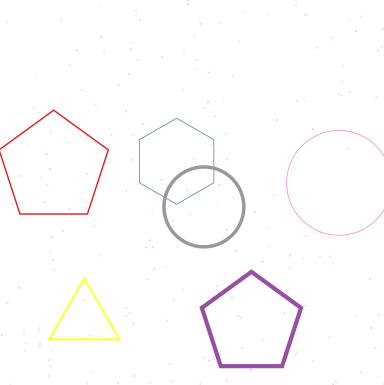[{"shape": "pentagon", "thickness": 1, "radius": 0.75, "center": [0.139, 0.565]}, {"shape": "hexagon", "thickness": 0.5, "radius": 0.56, "center": [0.459, 0.581]}, {"shape": "pentagon", "thickness": 3, "radius": 0.68, "center": [0.653, 0.158]}, {"shape": "triangle", "thickness": 1.5, "radius": 0.53, "center": [0.219, 0.171]}, {"shape": "circle", "thickness": 0.5, "radius": 0.68, "center": [0.881, 0.525]}, {"shape": "circle", "thickness": 2.5, "radius": 0.52, "center": [0.53, 0.463]}]